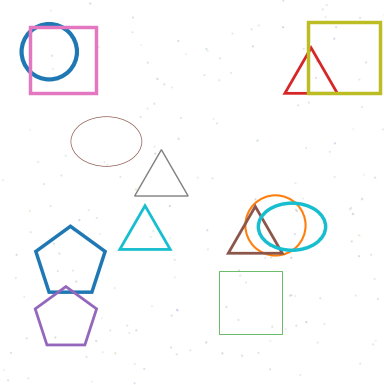[{"shape": "circle", "thickness": 3, "radius": 0.36, "center": [0.128, 0.866]}, {"shape": "pentagon", "thickness": 2.5, "radius": 0.47, "center": [0.183, 0.318]}, {"shape": "circle", "thickness": 1.5, "radius": 0.39, "center": [0.716, 0.414]}, {"shape": "square", "thickness": 0.5, "radius": 0.41, "center": [0.65, 0.215]}, {"shape": "triangle", "thickness": 2, "radius": 0.39, "center": [0.808, 0.797]}, {"shape": "pentagon", "thickness": 2, "radius": 0.42, "center": [0.171, 0.172]}, {"shape": "oval", "thickness": 0.5, "radius": 0.46, "center": [0.276, 0.632]}, {"shape": "triangle", "thickness": 2, "radius": 0.4, "center": [0.663, 0.383]}, {"shape": "square", "thickness": 2.5, "radius": 0.43, "center": [0.163, 0.844]}, {"shape": "triangle", "thickness": 1, "radius": 0.4, "center": [0.419, 0.531]}, {"shape": "square", "thickness": 2.5, "radius": 0.47, "center": [0.894, 0.85]}, {"shape": "oval", "thickness": 2.5, "radius": 0.44, "center": [0.758, 0.411]}, {"shape": "triangle", "thickness": 2, "radius": 0.38, "center": [0.377, 0.39]}]